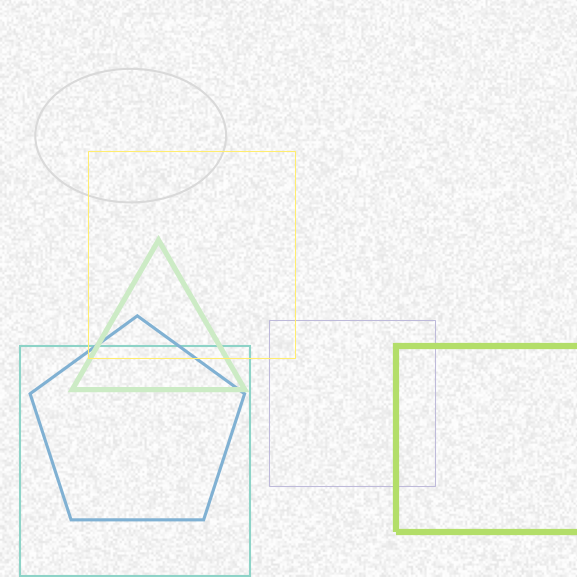[{"shape": "square", "thickness": 1, "radius": 0.99, "center": [0.233, 0.201]}, {"shape": "square", "thickness": 0.5, "radius": 0.72, "center": [0.609, 0.301]}, {"shape": "pentagon", "thickness": 1.5, "radius": 0.98, "center": [0.238, 0.257]}, {"shape": "square", "thickness": 3, "radius": 0.8, "center": [0.847, 0.24]}, {"shape": "oval", "thickness": 1, "radius": 0.83, "center": [0.226, 0.764]}, {"shape": "triangle", "thickness": 2.5, "radius": 0.86, "center": [0.275, 0.411]}, {"shape": "square", "thickness": 0.5, "radius": 0.9, "center": [0.331, 0.559]}]